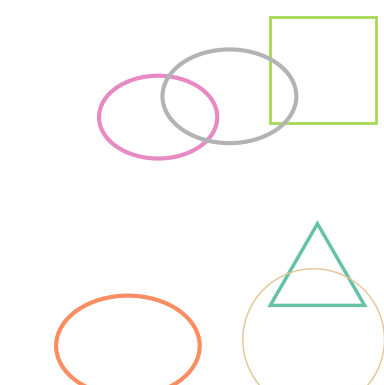[{"shape": "triangle", "thickness": 2.5, "radius": 0.71, "center": [0.825, 0.277]}, {"shape": "oval", "thickness": 3, "radius": 0.93, "center": [0.332, 0.102]}, {"shape": "oval", "thickness": 3, "radius": 0.77, "center": [0.411, 0.696]}, {"shape": "square", "thickness": 2, "radius": 0.69, "center": [0.839, 0.818]}, {"shape": "circle", "thickness": 1, "radius": 0.92, "center": [0.815, 0.118]}, {"shape": "oval", "thickness": 3, "radius": 0.87, "center": [0.596, 0.75]}]